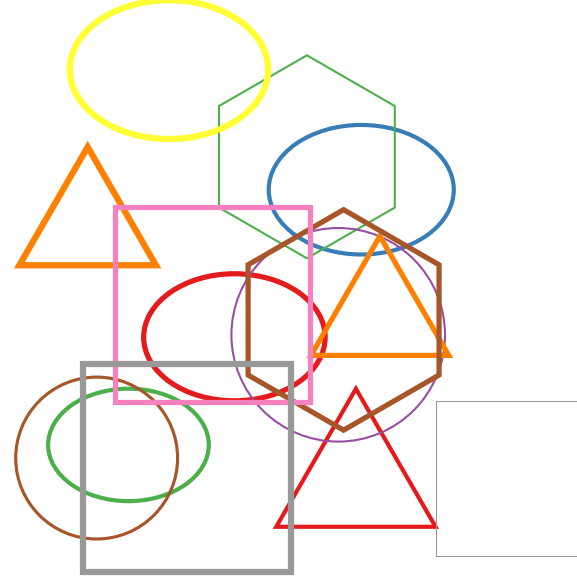[{"shape": "triangle", "thickness": 2, "radius": 0.8, "center": [0.616, 0.167]}, {"shape": "oval", "thickness": 2.5, "radius": 0.79, "center": [0.406, 0.415]}, {"shape": "oval", "thickness": 2, "radius": 0.8, "center": [0.626, 0.671]}, {"shape": "oval", "thickness": 2, "radius": 0.7, "center": [0.222, 0.229]}, {"shape": "hexagon", "thickness": 1, "radius": 0.88, "center": [0.531, 0.728]}, {"shape": "circle", "thickness": 1, "radius": 0.92, "center": [0.586, 0.419]}, {"shape": "triangle", "thickness": 2.5, "radius": 0.69, "center": [0.658, 0.453]}, {"shape": "triangle", "thickness": 3, "radius": 0.68, "center": [0.152, 0.608]}, {"shape": "oval", "thickness": 3, "radius": 0.86, "center": [0.293, 0.879]}, {"shape": "circle", "thickness": 1.5, "radius": 0.7, "center": [0.167, 0.206]}, {"shape": "hexagon", "thickness": 2.5, "radius": 0.95, "center": [0.595, 0.445]}, {"shape": "square", "thickness": 2.5, "radius": 0.84, "center": [0.368, 0.472]}, {"shape": "square", "thickness": 0.5, "radius": 0.67, "center": [0.889, 0.171]}, {"shape": "square", "thickness": 3, "radius": 0.9, "center": [0.324, 0.188]}]